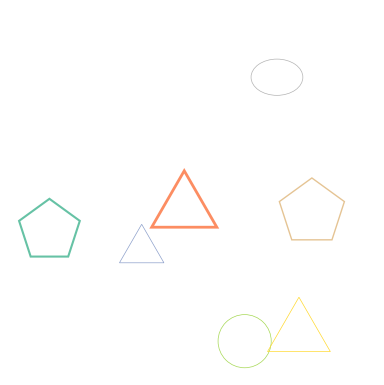[{"shape": "pentagon", "thickness": 1.5, "radius": 0.41, "center": [0.128, 0.401]}, {"shape": "triangle", "thickness": 2, "radius": 0.49, "center": [0.479, 0.459]}, {"shape": "triangle", "thickness": 0.5, "radius": 0.33, "center": [0.368, 0.351]}, {"shape": "circle", "thickness": 0.5, "radius": 0.35, "center": [0.635, 0.114]}, {"shape": "triangle", "thickness": 0.5, "radius": 0.47, "center": [0.776, 0.134]}, {"shape": "pentagon", "thickness": 1, "radius": 0.44, "center": [0.81, 0.449]}, {"shape": "oval", "thickness": 0.5, "radius": 0.34, "center": [0.719, 0.799]}]